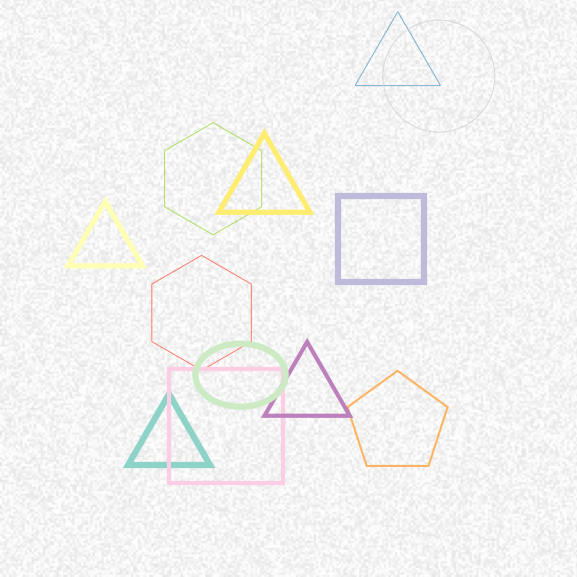[{"shape": "triangle", "thickness": 3, "radius": 0.41, "center": [0.293, 0.235]}, {"shape": "triangle", "thickness": 2.5, "radius": 0.37, "center": [0.182, 0.576]}, {"shape": "square", "thickness": 3, "radius": 0.37, "center": [0.661, 0.585]}, {"shape": "hexagon", "thickness": 0.5, "radius": 0.5, "center": [0.349, 0.457]}, {"shape": "triangle", "thickness": 0.5, "radius": 0.43, "center": [0.689, 0.894]}, {"shape": "pentagon", "thickness": 1, "radius": 0.46, "center": [0.688, 0.266]}, {"shape": "hexagon", "thickness": 0.5, "radius": 0.49, "center": [0.369, 0.69]}, {"shape": "square", "thickness": 2, "radius": 0.49, "center": [0.391, 0.262]}, {"shape": "circle", "thickness": 0.5, "radius": 0.48, "center": [0.76, 0.867]}, {"shape": "triangle", "thickness": 2, "radius": 0.43, "center": [0.532, 0.322]}, {"shape": "oval", "thickness": 3, "radius": 0.39, "center": [0.417, 0.349]}, {"shape": "triangle", "thickness": 2.5, "radius": 0.46, "center": [0.458, 0.677]}]